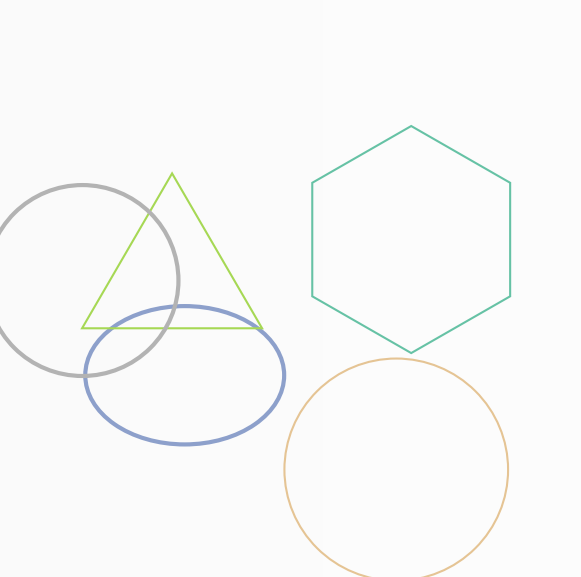[{"shape": "hexagon", "thickness": 1, "radius": 0.98, "center": [0.707, 0.584]}, {"shape": "oval", "thickness": 2, "radius": 0.86, "center": [0.318, 0.349]}, {"shape": "triangle", "thickness": 1, "radius": 0.89, "center": [0.296, 0.52]}, {"shape": "circle", "thickness": 1, "radius": 0.96, "center": [0.682, 0.186]}, {"shape": "circle", "thickness": 2, "radius": 0.83, "center": [0.142, 0.513]}]